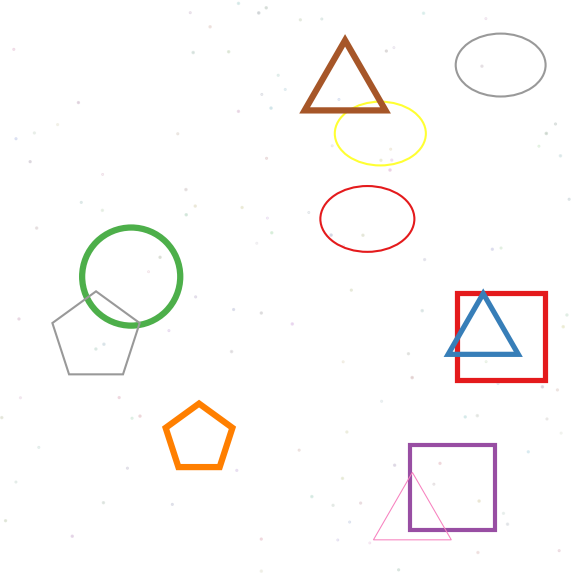[{"shape": "oval", "thickness": 1, "radius": 0.41, "center": [0.636, 0.62]}, {"shape": "square", "thickness": 2.5, "radius": 0.38, "center": [0.867, 0.417]}, {"shape": "triangle", "thickness": 2.5, "radius": 0.35, "center": [0.837, 0.421]}, {"shape": "circle", "thickness": 3, "radius": 0.42, "center": [0.227, 0.52]}, {"shape": "square", "thickness": 2, "radius": 0.37, "center": [0.784, 0.155]}, {"shape": "pentagon", "thickness": 3, "radius": 0.3, "center": [0.345, 0.24]}, {"shape": "oval", "thickness": 1, "radius": 0.39, "center": [0.659, 0.768]}, {"shape": "triangle", "thickness": 3, "radius": 0.4, "center": [0.598, 0.848]}, {"shape": "triangle", "thickness": 0.5, "radius": 0.39, "center": [0.714, 0.103]}, {"shape": "pentagon", "thickness": 1, "radius": 0.4, "center": [0.166, 0.415]}, {"shape": "oval", "thickness": 1, "radius": 0.39, "center": [0.867, 0.886]}]